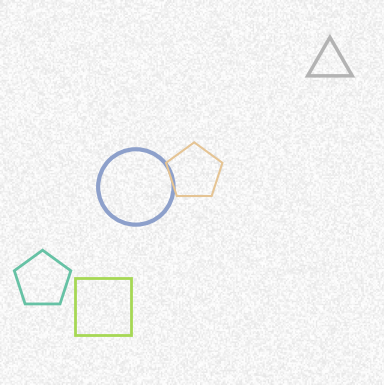[{"shape": "pentagon", "thickness": 2, "radius": 0.39, "center": [0.111, 0.273]}, {"shape": "circle", "thickness": 3, "radius": 0.49, "center": [0.353, 0.514]}, {"shape": "square", "thickness": 2, "radius": 0.37, "center": [0.267, 0.204]}, {"shape": "pentagon", "thickness": 1.5, "radius": 0.39, "center": [0.504, 0.553]}, {"shape": "triangle", "thickness": 2.5, "radius": 0.33, "center": [0.857, 0.836]}]